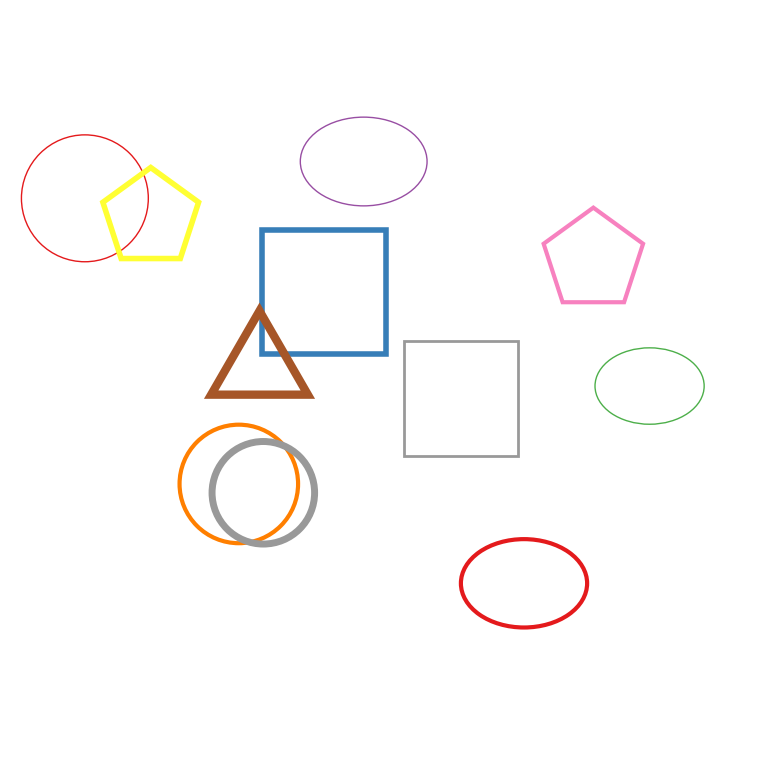[{"shape": "circle", "thickness": 0.5, "radius": 0.41, "center": [0.11, 0.742]}, {"shape": "oval", "thickness": 1.5, "radius": 0.41, "center": [0.681, 0.242]}, {"shape": "square", "thickness": 2, "radius": 0.4, "center": [0.421, 0.621]}, {"shape": "oval", "thickness": 0.5, "radius": 0.35, "center": [0.844, 0.499]}, {"shape": "oval", "thickness": 0.5, "radius": 0.41, "center": [0.472, 0.79]}, {"shape": "circle", "thickness": 1.5, "radius": 0.38, "center": [0.31, 0.372]}, {"shape": "pentagon", "thickness": 2, "radius": 0.33, "center": [0.196, 0.717]}, {"shape": "triangle", "thickness": 3, "radius": 0.36, "center": [0.337, 0.524]}, {"shape": "pentagon", "thickness": 1.5, "radius": 0.34, "center": [0.771, 0.662]}, {"shape": "square", "thickness": 1, "radius": 0.37, "center": [0.599, 0.482]}, {"shape": "circle", "thickness": 2.5, "radius": 0.33, "center": [0.342, 0.36]}]